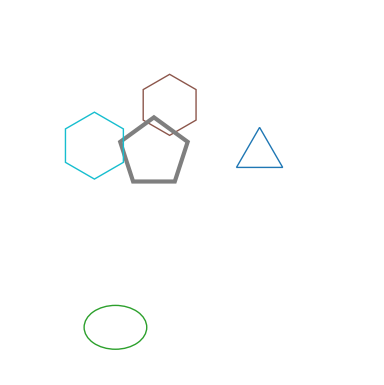[{"shape": "triangle", "thickness": 1, "radius": 0.35, "center": [0.674, 0.6]}, {"shape": "oval", "thickness": 1, "radius": 0.41, "center": [0.3, 0.15]}, {"shape": "hexagon", "thickness": 1, "radius": 0.4, "center": [0.441, 0.728]}, {"shape": "pentagon", "thickness": 3, "radius": 0.46, "center": [0.4, 0.603]}, {"shape": "hexagon", "thickness": 1, "radius": 0.43, "center": [0.245, 0.622]}]